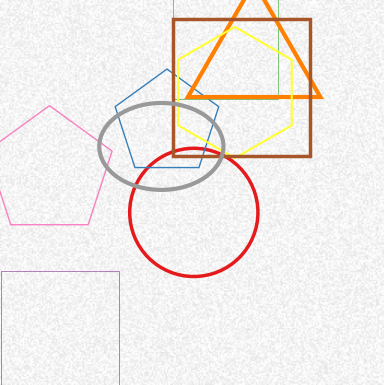[{"shape": "circle", "thickness": 2.5, "radius": 0.83, "center": [0.503, 0.448]}, {"shape": "pentagon", "thickness": 1, "radius": 0.71, "center": [0.434, 0.679]}, {"shape": "square", "thickness": 0.5, "radius": 0.68, "center": [0.585, 0.879]}, {"shape": "square", "thickness": 0.5, "radius": 0.77, "center": [0.155, 0.142]}, {"shape": "triangle", "thickness": 3, "radius": 0.99, "center": [0.66, 0.847]}, {"shape": "hexagon", "thickness": 1.5, "radius": 0.85, "center": [0.61, 0.76]}, {"shape": "square", "thickness": 2.5, "radius": 0.89, "center": [0.626, 0.773]}, {"shape": "pentagon", "thickness": 1, "radius": 0.85, "center": [0.129, 0.555]}, {"shape": "oval", "thickness": 3, "radius": 0.81, "center": [0.419, 0.62]}]